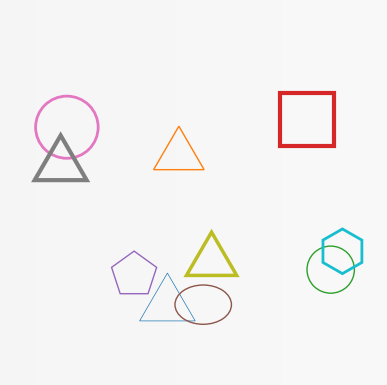[{"shape": "triangle", "thickness": 0.5, "radius": 0.41, "center": [0.432, 0.208]}, {"shape": "triangle", "thickness": 1, "radius": 0.38, "center": [0.462, 0.597]}, {"shape": "circle", "thickness": 1, "radius": 0.31, "center": [0.853, 0.3]}, {"shape": "square", "thickness": 3, "radius": 0.35, "center": [0.792, 0.689]}, {"shape": "pentagon", "thickness": 1, "radius": 0.31, "center": [0.346, 0.287]}, {"shape": "oval", "thickness": 1, "radius": 0.36, "center": [0.524, 0.209]}, {"shape": "circle", "thickness": 2, "radius": 0.4, "center": [0.173, 0.67]}, {"shape": "triangle", "thickness": 3, "radius": 0.39, "center": [0.157, 0.571]}, {"shape": "triangle", "thickness": 2.5, "radius": 0.37, "center": [0.546, 0.322]}, {"shape": "hexagon", "thickness": 2, "radius": 0.29, "center": [0.884, 0.347]}]